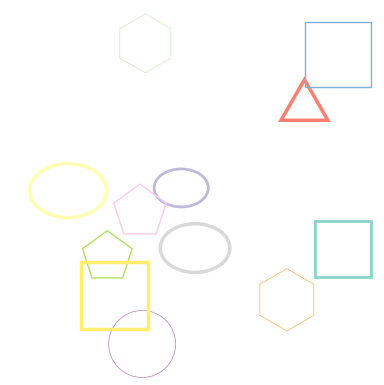[{"shape": "square", "thickness": 2, "radius": 0.36, "center": [0.89, 0.354]}, {"shape": "oval", "thickness": 2.5, "radius": 0.5, "center": [0.177, 0.505]}, {"shape": "oval", "thickness": 2, "radius": 0.35, "center": [0.471, 0.512]}, {"shape": "triangle", "thickness": 2.5, "radius": 0.35, "center": [0.791, 0.723]}, {"shape": "square", "thickness": 1, "radius": 0.43, "center": [0.877, 0.858]}, {"shape": "hexagon", "thickness": 0.5, "radius": 0.4, "center": [0.745, 0.221]}, {"shape": "pentagon", "thickness": 1, "radius": 0.34, "center": [0.279, 0.333]}, {"shape": "pentagon", "thickness": 1, "radius": 0.36, "center": [0.364, 0.45]}, {"shape": "oval", "thickness": 2.5, "radius": 0.45, "center": [0.507, 0.356]}, {"shape": "circle", "thickness": 0.5, "radius": 0.43, "center": [0.369, 0.106]}, {"shape": "hexagon", "thickness": 0.5, "radius": 0.38, "center": [0.378, 0.887]}, {"shape": "square", "thickness": 2.5, "radius": 0.43, "center": [0.298, 0.233]}]